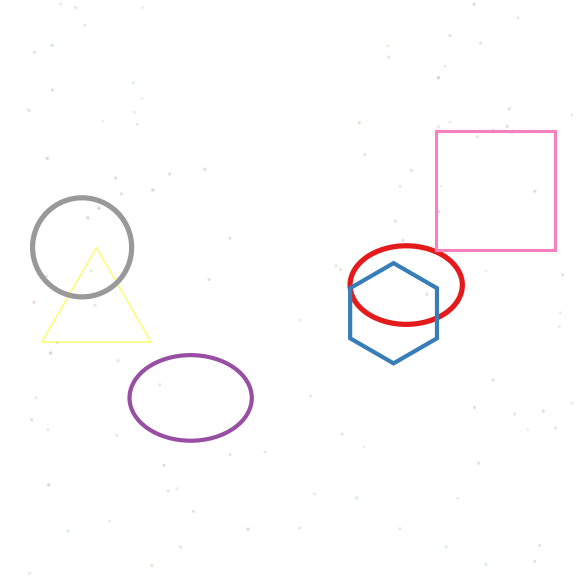[{"shape": "oval", "thickness": 2.5, "radius": 0.49, "center": [0.703, 0.506]}, {"shape": "hexagon", "thickness": 2, "radius": 0.43, "center": [0.681, 0.457]}, {"shape": "oval", "thickness": 2, "radius": 0.53, "center": [0.33, 0.31]}, {"shape": "triangle", "thickness": 0.5, "radius": 0.55, "center": [0.167, 0.461]}, {"shape": "square", "thickness": 1.5, "radius": 0.52, "center": [0.858, 0.669]}, {"shape": "circle", "thickness": 2.5, "radius": 0.43, "center": [0.142, 0.571]}]